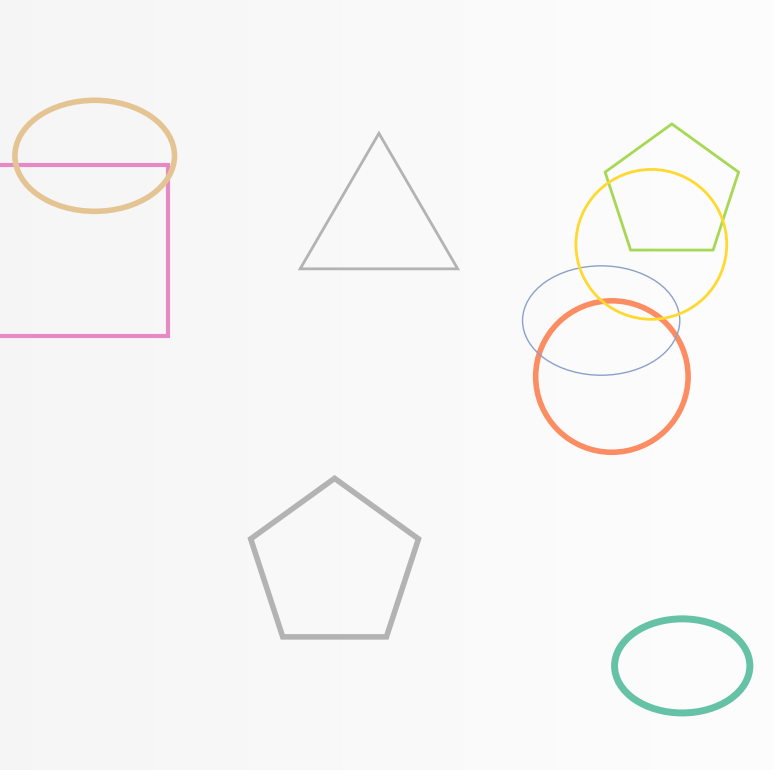[{"shape": "oval", "thickness": 2.5, "radius": 0.44, "center": [0.88, 0.135]}, {"shape": "circle", "thickness": 2, "radius": 0.49, "center": [0.79, 0.511]}, {"shape": "oval", "thickness": 0.5, "radius": 0.51, "center": [0.776, 0.584]}, {"shape": "square", "thickness": 1.5, "radius": 0.56, "center": [0.105, 0.674]}, {"shape": "pentagon", "thickness": 1, "radius": 0.45, "center": [0.867, 0.748]}, {"shape": "circle", "thickness": 1, "radius": 0.49, "center": [0.84, 0.683]}, {"shape": "oval", "thickness": 2, "radius": 0.51, "center": [0.122, 0.798]}, {"shape": "triangle", "thickness": 1, "radius": 0.59, "center": [0.489, 0.71]}, {"shape": "pentagon", "thickness": 2, "radius": 0.57, "center": [0.432, 0.265]}]